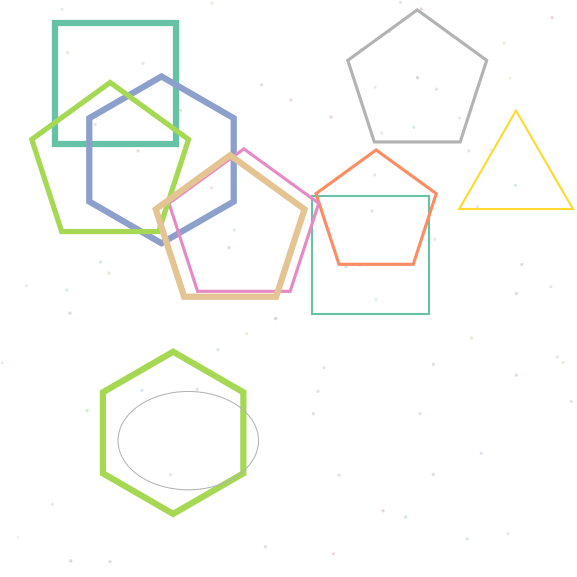[{"shape": "square", "thickness": 3, "radius": 0.52, "center": [0.2, 0.855]}, {"shape": "square", "thickness": 1, "radius": 0.51, "center": [0.642, 0.557]}, {"shape": "pentagon", "thickness": 1.5, "radius": 0.55, "center": [0.651, 0.63]}, {"shape": "hexagon", "thickness": 3, "radius": 0.72, "center": [0.28, 0.722]}, {"shape": "pentagon", "thickness": 1.5, "radius": 0.68, "center": [0.422, 0.605]}, {"shape": "hexagon", "thickness": 3, "radius": 0.7, "center": [0.3, 0.25]}, {"shape": "pentagon", "thickness": 2.5, "radius": 0.71, "center": [0.191, 0.714]}, {"shape": "triangle", "thickness": 1, "radius": 0.57, "center": [0.894, 0.694]}, {"shape": "pentagon", "thickness": 3, "radius": 0.68, "center": [0.398, 0.595]}, {"shape": "pentagon", "thickness": 1.5, "radius": 0.63, "center": [0.723, 0.856]}, {"shape": "oval", "thickness": 0.5, "radius": 0.61, "center": [0.326, 0.236]}]